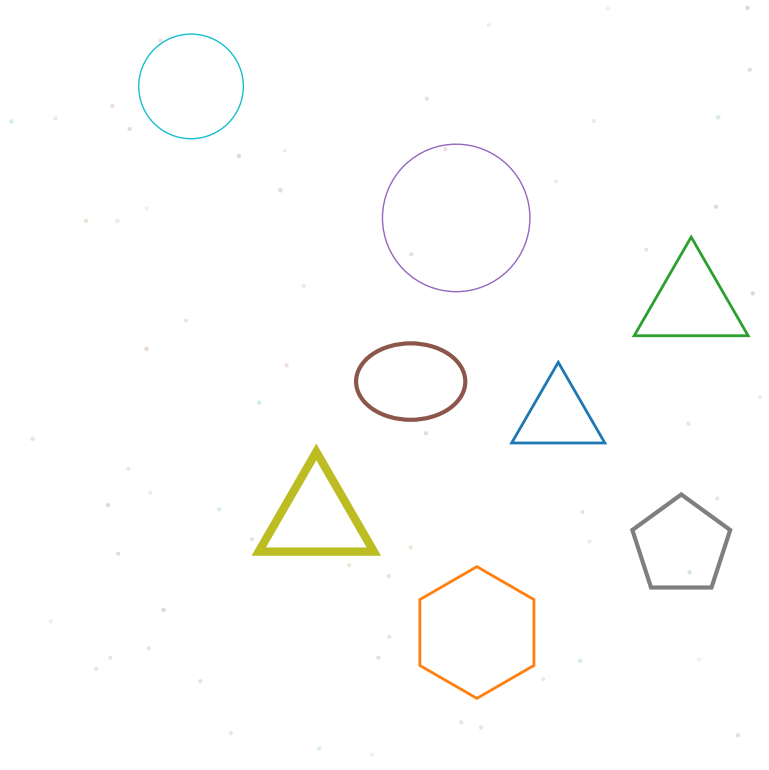[{"shape": "triangle", "thickness": 1, "radius": 0.35, "center": [0.725, 0.46]}, {"shape": "hexagon", "thickness": 1, "radius": 0.43, "center": [0.619, 0.179]}, {"shape": "triangle", "thickness": 1, "radius": 0.43, "center": [0.898, 0.607]}, {"shape": "circle", "thickness": 0.5, "radius": 0.48, "center": [0.592, 0.717]}, {"shape": "oval", "thickness": 1.5, "radius": 0.35, "center": [0.533, 0.504]}, {"shape": "pentagon", "thickness": 1.5, "radius": 0.33, "center": [0.885, 0.291]}, {"shape": "triangle", "thickness": 3, "radius": 0.43, "center": [0.411, 0.327]}, {"shape": "circle", "thickness": 0.5, "radius": 0.34, "center": [0.248, 0.888]}]